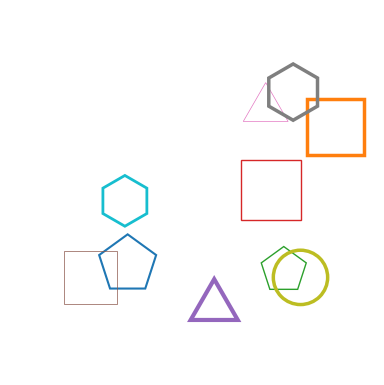[{"shape": "pentagon", "thickness": 1.5, "radius": 0.39, "center": [0.332, 0.313]}, {"shape": "square", "thickness": 2.5, "radius": 0.37, "center": [0.872, 0.67]}, {"shape": "pentagon", "thickness": 1, "radius": 0.31, "center": [0.737, 0.298]}, {"shape": "square", "thickness": 1, "radius": 0.39, "center": [0.703, 0.507]}, {"shape": "triangle", "thickness": 3, "radius": 0.35, "center": [0.556, 0.204]}, {"shape": "square", "thickness": 0.5, "radius": 0.34, "center": [0.236, 0.279]}, {"shape": "triangle", "thickness": 0.5, "radius": 0.34, "center": [0.69, 0.718]}, {"shape": "hexagon", "thickness": 2.5, "radius": 0.37, "center": [0.761, 0.761]}, {"shape": "circle", "thickness": 2.5, "radius": 0.35, "center": [0.78, 0.28]}, {"shape": "hexagon", "thickness": 2, "radius": 0.33, "center": [0.324, 0.478]}]